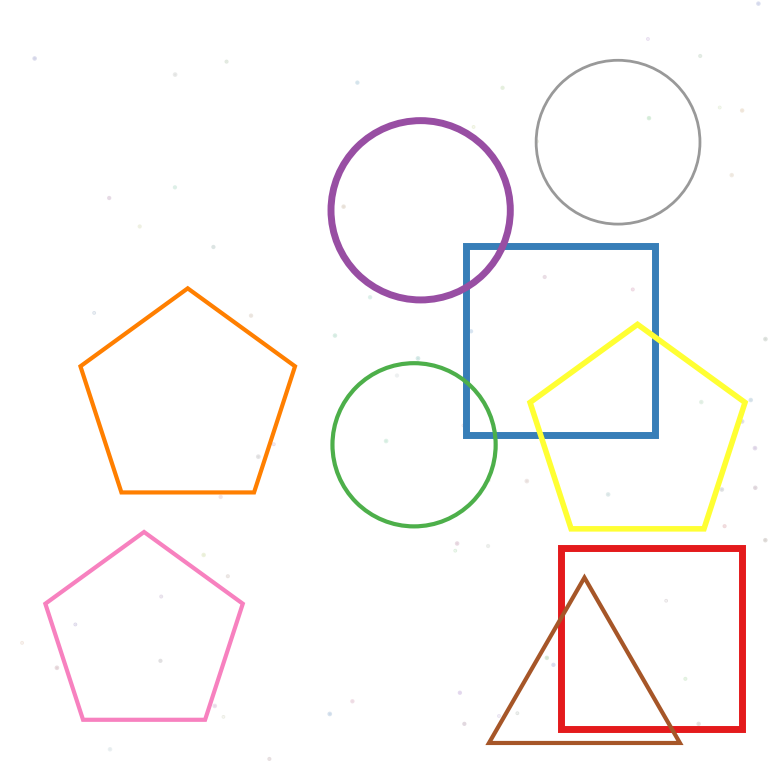[{"shape": "square", "thickness": 2.5, "radius": 0.59, "center": [0.847, 0.17]}, {"shape": "square", "thickness": 2.5, "radius": 0.61, "center": [0.728, 0.558]}, {"shape": "circle", "thickness": 1.5, "radius": 0.53, "center": [0.538, 0.422]}, {"shape": "circle", "thickness": 2.5, "radius": 0.58, "center": [0.546, 0.727]}, {"shape": "pentagon", "thickness": 1.5, "radius": 0.73, "center": [0.244, 0.479]}, {"shape": "pentagon", "thickness": 2, "radius": 0.73, "center": [0.828, 0.432]}, {"shape": "triangle", "thickness": 1.5, "radius": 0.72, "center": [0.759, 0.107]}, {"shape": "pentagon", "thickness": 1.5, "radius": 0.67, "center": [0.187, 0.174]}, {"shape": "circle", "thickness": 1, "radius": 0.53, "center": [0.803, 0.815]}]